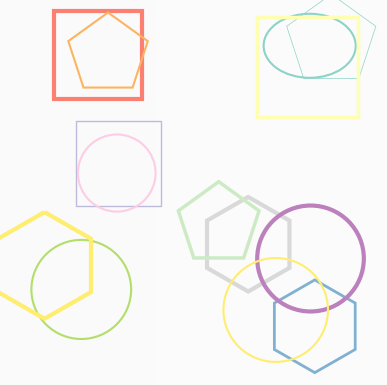[{"shape": "pentagon", "thickness": 0.5, "radius": 0.6, "center": [0.855, 0.894]}, {"shape": "oval", "thickness": 1.5, "radius": 0.59, "center": [0.799, 0.881]}, {"shape": "square", "thickness": 2.5, "radius": 0.65, "center": [0.794, 0.827]}, {"shape": "square", "thickness": 1, "radius": 0.55, "center": [0.306, 0.574]}, {"shape": "square", "thickness": 3, "radius": 0.57, "center": [0.253, 0.857]}, {"shape": "hexagon", "thickness": 2, "radius": 0.6, "center": [0.812, 0.153]}, {"shape": "pentagon", "thickness": 1.5, "radius": 0.54, "center": [0.279, 0.86]}, {"shape": "circle", "thickness": 1.5, "radius": 0.64, "center": [0.21, 0.248]}, {"shape": "circle", "thickness": 1.5, "radius": 0.5, "center": [0.301, 0.551]}, {"shape": "hexagon", "thickness": 3, "radius": 0.61, "center": [0.641, 0.366]}, {"shape": "circle", "thickness": 3, "radius": 0.69, "center": [0.801, 0.329]}, {"shape": "pentagon", "thickness": 2.5, "radius": 0.55, "center": [0.564, 0.419]}, {"shape": "hexagon", "thickness": 3, "radius": 0.69, "center": [0.115, 0.311]}, {"shape": "circle", "thickness": 1.5, "radius": 0.67, "center": [0.712, 0.195]}]